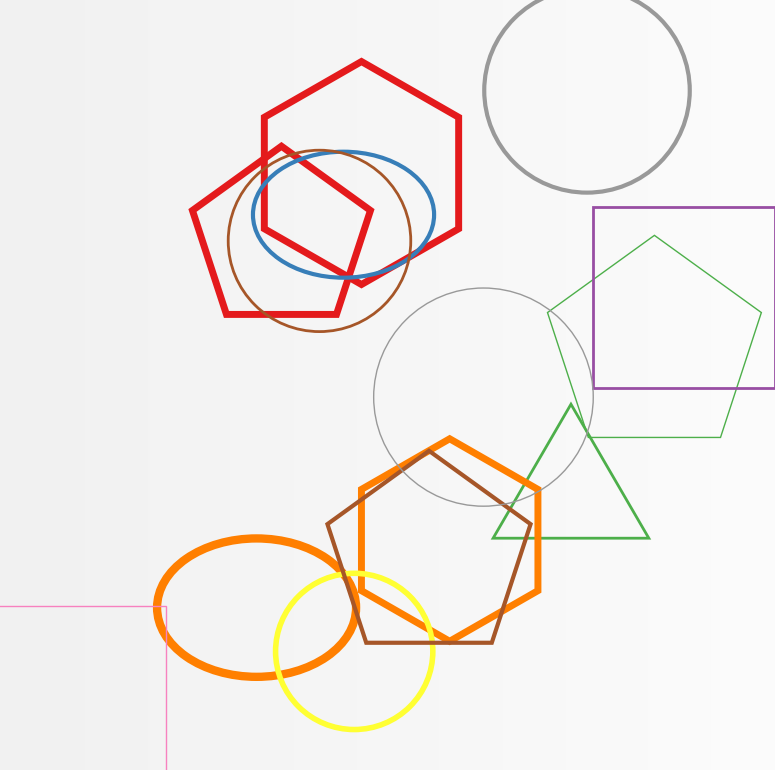[{"shape": "hexagon", "thickness": 2.5, "radius": 0.72, "center": [0.466, 0.775]}, {"shape": "pentagon", "thickness": 2.5, "radius": 0.6, "center": [0.363, 0.689]}, {"shape": "oval", "thickness": 1.5, "radius": 0.58, "center": [0.443, 0.721]}, {"shape": "triangle", "thickness": 1, "radius": 0.58, "center": [0.737, 0.359]}, {"shape": "pentagon", "thickness": 0.5, "radius": 0.73, "center": [0.844, 0.549]}, {"shape": "square", "thickness": 1, "radius": 0.59, "center": [0.882, 0.614]}, {"shape": "oval", "thickness": 3, "radius": 0.64, "center": [0.331, 0.211]}, {"shape": "hexagon", "thickness": 2.5, "radius": 0.66, "center": [0.58, 0.299]}, {"shape": "circle", "thickness": 2, "radius": 0.51, "center": [0.457, 0.154]}, {"shape": "pentagon", "thickness": 1.5, "radius": 0.69, "center": [0.554, 0.277]}, {"shape": "circle", "thickness": 1, "radius": 0.59, "center": [0.412, 0.687]}, {"shape": "square", "thickness": 0.5, "radius": 0.54, "center": [0.106, 0.105]}, {"shape": "circle", "thickness": 1.5, "radius": 0.66, "center": [0.757, 0.882]}, {"shape": "circle", "thickness": 0.5, "radius": 0.71, "center": [0.624, 0.484]}]